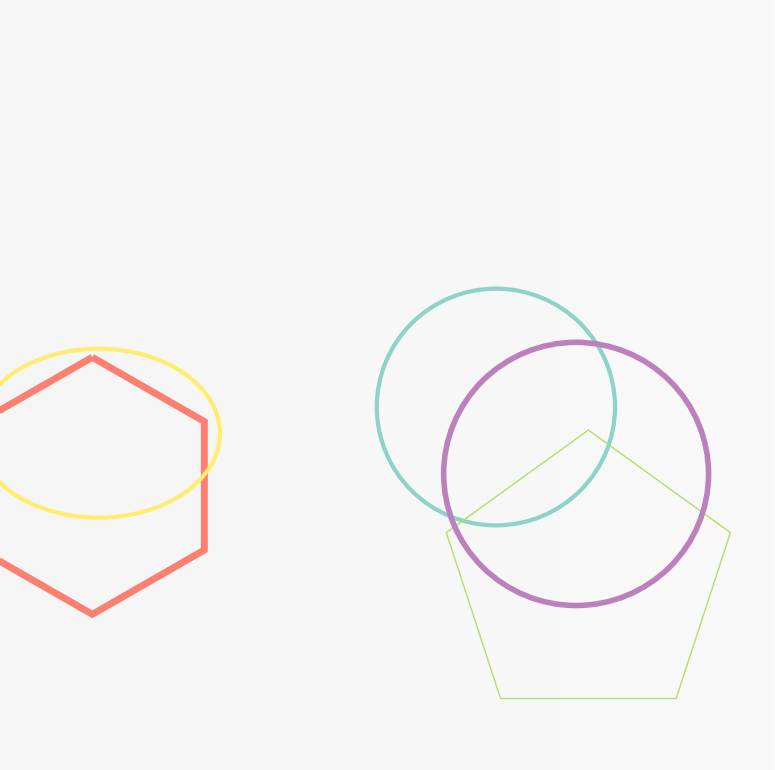[{"shape": "circle", "thickness": 1.5, "radius": 0.77, "center": [0.64, 0.471]}, {"shape": "hexagon", "thickness": 2.5, "radius": 0.83, "center": [0.119, 0.369]}, {"shape": "pentagon", "thickness": 0.5, "radius": 0.96, "center": [0.759, 0.249]}, {"shape": "circle", "thickness": 2, "radius": 0.85, "center": [0.743, 0.385]}, {"shape": "oval", "thickness": 1.5, "radius": 0.78, "center": [0.127, 0.437]}]